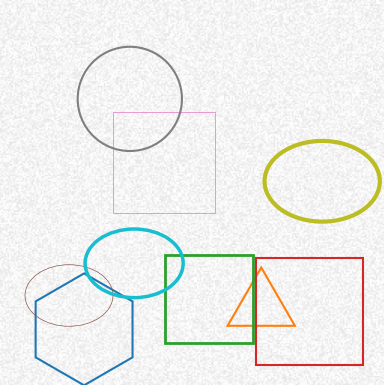[{"shape": "hexagon", "thickness": 1.5, "radius": 0.73, "center": [0.218, 0.145]}, {"shape": "triangle", "thickness": 1.5, "radius": 0.5, "center": [0.679, 0.204]}, {"shape": "square", "thickness": 2, "radius": 0.57, "center": [0.544, 0.222]}, {"shape": "square", "thickness": 1.5, "radius": 0.7, "center": [0.804, 0.191]}, {"shape": "oval", "thickness": 0.5, "radius": 0.57, "center": [0.179, 0.233]}, {"shape": "square", "thickness": 0.5, "radius": 0.66, "center": [0.426, 0.578]}, {"shape": "circle", "thickness": 1.5, "radius": 0.68, "center": [0.337, 0.743]}, {"shape": "oval", "thickness": 3, "radius": 0.75, "center": [0.837, 0.529]}, {"shape": "oval", "thickness": 2.5, "radius": 0.64, "center": [0.348, 0.316]}]